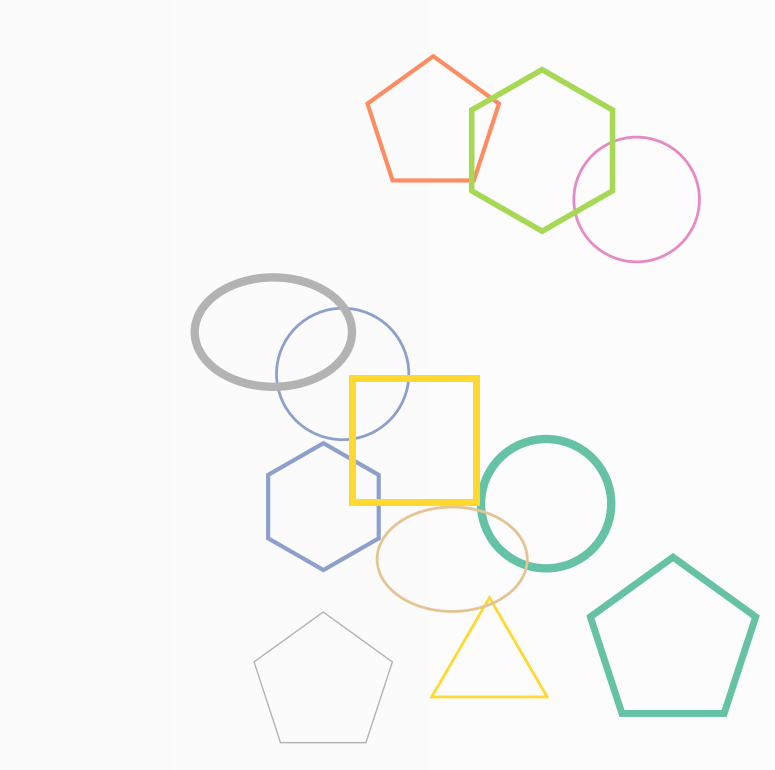[{"shape": "circle", "thickness": 3, "radius": 0.42, "center": [0.705, 0.346]}, {"shape": "pentagon", "thickness": 2.5, "radius": 0.56, "center": [0.868, 0.164]}, {"shape": "pentagon", "thickness": 1.5, "radius": 0.45, "center": [0.559, 0.838]}, {"shape": "hexagon", "thickness": 1.5, "radius": 0.41, "center": [0.417, 0.342]}, {"shape": "circle", "thickness": 1, "radius": 0.43, "center": [0.442, 0.514]}, {"shape": "circle", "thickness": 1, "radius": 0.41, "center": [0.821, 0.741]}, {"shape": "hexagon", "thickness": 2, "radius": 0.52, "center": [0.7, 0.805]}, {"shape": "triangle", "thickness": 1, "radius": 0.43, "center": [0.632, 0.138]}, {"shape": "square", "thickness": 2.5, "radius": 0.4, "center": [0.534, 0.429]}, {"shape": "oval", "thickness": 1, "radius": 0.48, "center": [0.583, 0.274]}, {"shape": "oval", "thickness": 3, "radius": 0.51, "center": [0.353, 0.569]}, {"shape": "pentagon", "thickness": 0.5, "radius": 0.47, "center": [0.417, 0.111]}]